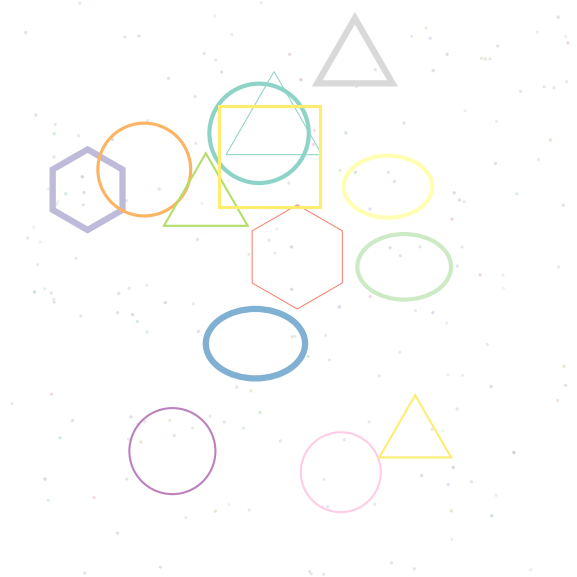[{"shape": "circle", "thickness": 2, "radius": 0.43, "center": [0.449, 0.768]}, {"shape": "triangle", "thickness": 0.5, "radius": 0.48, "center": [0.474, 0.779]}, {"shape": "oval", "thickness": 2, "radius": 0.38, "center": [0.672, 0.676]}, {"shape": "hexagon", "thickness": 3, "radius": 0.35, "center": [0.152, 0.671]}, {"shape": "hexagon", "thickness": 0.5, "radius": 0.45, "center": [0.515, 0.554]}, {"shape": "oval", "thickness": 3, "radius": 0.43, "center": [0.442, 0.404]}, {"shape": "circle", "thickness": 1.5, "radius": 0.4, "center": [0.25, 0.706]}, {"shape": "triangle", "thickness": 1, "radius": 0.42, "center": [0.356, 0.65]}, {"shape": "circle", "thickness": 1, "radius": 0.35, "center": [0.59, 0.181]}, {"shape": "triangle", "thickness": 3, "radius": 0.38, "center": [0.615, 0.892]}, {"shape": "circle", "thickness": 1, "radius": 0.37, "center": [0.299, 0.218]}, {"shape": "oval", "thickness": 2, "radius": 0.41, "center": [0.7, 0.537]}, {"shape": "square", "thickness": 1.5, "radius": 0.44, "center": [0.466, 0.728]}, {"shape": "triangle", "thickness": 1, "radius": 0.36, "center": [0.719, 0.243]}]